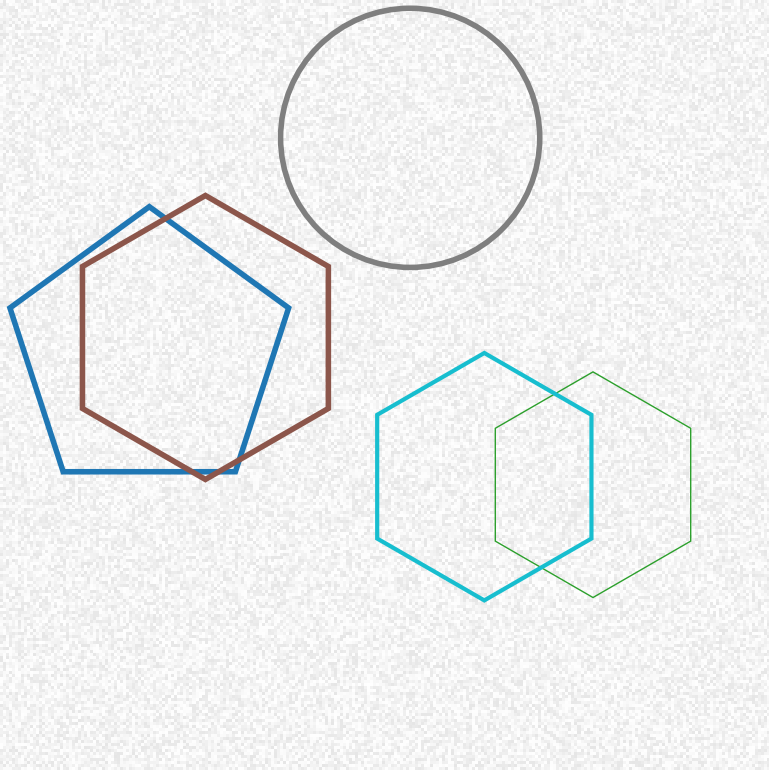[{"shape": "pentagon", "thickness": 2, "radius": 0.95, "center": [0.194, 0.541]}, {"shape": "hexagon", "thickness": 0.5, "radius": 0.73, "center": [0.77, 0.371]}, {"shape": "hexagon", "thickness": 2, "radius": 0.92, "center": [0.267, 0.562]}, {"shape": "circle", "thickness": 2, "radius": 0.84, "center": [0.533, 0.821]}, {"shape": "hexagon", "thickness": 1.5, "radius": 0.8, "center": [0.629, 0.381]}]